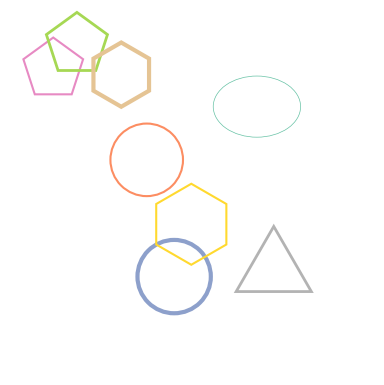[{"shape": "oval", "thickness": 0.5, "radius": 0.57, "center": [0.667, 0.723]}, {"shape": "circle", "thickness": 1.5, "radius": 0.47, "center": [0.381, 0.585]}, {"shape": "circle", "thickness": 3, "radius": 0.48, "center": [0.452, 0.282]}, {"shape": "pentagon", "thickness": 1.5, "radius": 0.41, "center": [0.138, 0.821]}, {"shape": "pentagon", "thickness": 2, "radius": 0.42, "center": [0.2, 0.884]}, {"shape": "hexagon", "thickness": 1.5, "radius": 0.53, "center": [0.497, 0.418]}, {"shape": "hexagon", "thickness": 3, "radius": 0.42, "center": [0.315, 0.806]}, {"shape": "triangle", "thickness": 2, "radius": 0.56, "center": [0.711, 0.299]}]